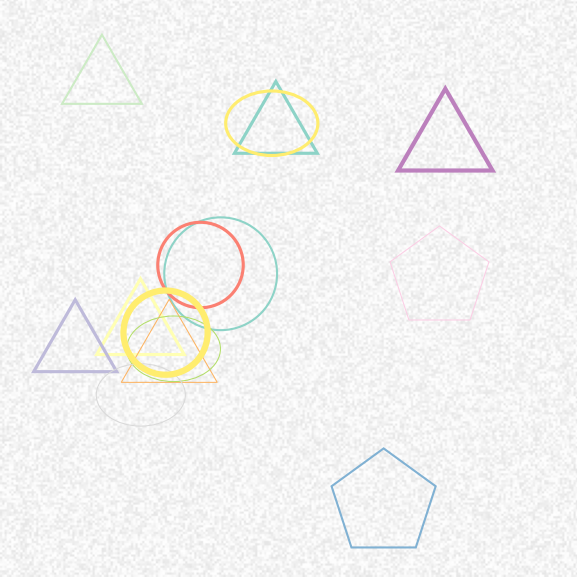[{"shape": "triangle", "thickness": 1.5, "radius": 0.41, "center": [0.478, 0.775]}, {"shape": "circle", "thickness": 1, "radius": 0.49, "center": [0.382, 0.525]}, {"shape": "triangle", "thickness": 1.5, "radius": 0.44, "center": [0.243, 0.429]}, {"shape": "triangle", "thickness": 1.5, "radius": 0.42, "center": [0.13, 0.397]}, {"shape": "circle", "thickness": 1.5, "radius": 0.37, "center": [0.347, 0.54]}, {"shape": "pentagon", "thickness": 1, "radius": 0.47, "center": [0.664, 0.128]}, {"shape": "triangle", "thickness": 0.5, "radius": 0.48, "center": [0.293, 0.385]}, {"shape": "oval", "thickness": 0.5, "radius": 0.41, "center": [0.301, 0.395]}, {"shape": "pentagon", "thickness": 0.5, "radius": 0.45, "center": [0.761, 0.518]}, {"shape": "oval", "thickness": 0.5, "radius": 0.39, "center": [0.244, 0.315]}, {"shape": "triangle", "thickness": 2, "radius": 0.47, "center": [0.771, 0.751]}, {"shape": "triangle", "thickness": 1, "radius": 0.4, "center": [0.177, 0.859]}, {"shape": "oval", "thickness": 1.5, "radius": 0.4, "center": [0.471, 0.786]}, {"shape": "circle", "thickness": 3, "radius": 0.36, "center": [0.287, 0.423]}]